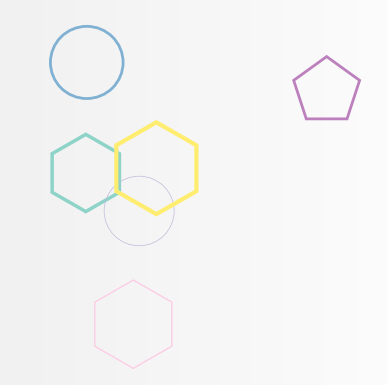[{"shape": "hexagon", "thickness": 2.5, "radius": 0.5, "center": [0.221, 0.551]}, {"shape": "circle", "thickness": 0.5, "radius": 0.45, "center": [0.359, 0.452]}, {"shape": "circle", "thickness": 2, "radius": 0.47, "center": [0.224, 0.838]}, {"shape": "hexagon", "thickness": 1, "radius": 0.57, "center": [0.344, 0.158]}, {"shape": "pentagon", "thickness": 2, "radius": 0.45, "center": [0.843, 0.764]}, {"shape": "hexagon", "thickness": 3, "radius": 0.6, "center": [0.404, 0.563]}]